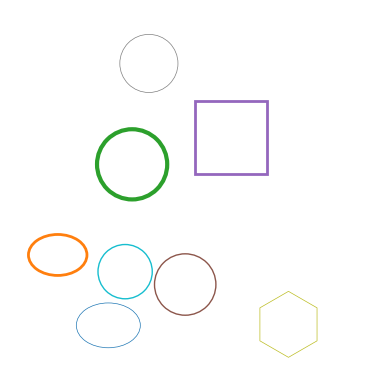[{"shape": "oval", "thickness": 0.5, "radius": 0.42, "center": [0.281, 0.155]}, {"shape": "oval", "thickness": 2, "radius": 0.38, "center": [0.15, 0.338]}, {"shape": "circle", "thickness": 3, "radius": 0.46, "center": [0.343, 0.573]}, {"shape": "square", "thickness": 2, "radius": 0.47, "center": [0.6, 0.643]}, {"shape": "circle", "thickness": 1, "radius": 0.4, "center": [0.481, 0.261]}, {"shape": "circle", "thickness": 0.5, "radius": 0.38, "center": [0.387, 0.835]}, {"shape": "hexagon", "thickness": 0.5, "radius": 0.43, "center": [0.749, 0.158]}, {"shape": "circle", "thickness": 1, "radius": 0.35, "center": [0.325, 0.294]}]